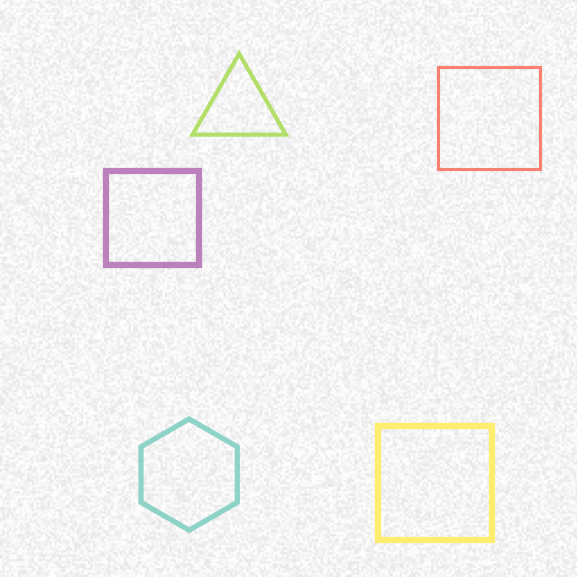[{"shape": "hexagon", "thickness": 2.5, "radius": 0.48, "center": [0.328, 0.177]}, {"shape": "square", "thickness": 1.5, "radius": 0.44, "center": [0.846, 0.795]}, {"shape": "triangle", "thickness": 2, "radius": 0.47, "center": [0.414, 0.813]}, {"shape": "square", "thickness": 3, "radius": 0.4, "center": [0.264, 0.622]}, {"shape": "square", "thickness": 3, "radius": 0.49, "center": [0.753, 0.163]}]